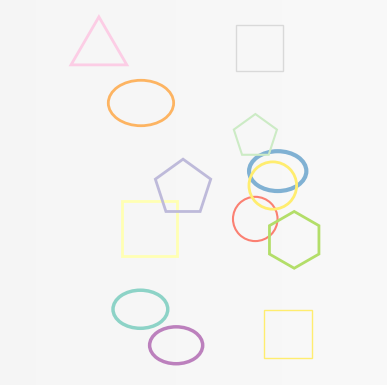[{"shape": "oval", "thickness": 2.5, "radius": 0.35, "center": [0.362, 0.197]}, {"shape": "square", "thickness": 2, "radius": 0.36, "center": [0.386, 0.407]}, {"shape": "pentagon", "thickness": 2, "radius": 0.38, "center": [0.472, 0.511]}, {"shape": "circle", "thickness": 1.5, "radius": 0.29, "center": [0.659, 0.431]}, {"shape": "oval", "thickness": 3, "radius": 0.37, "center": [0.717, 0.556]}, {"shape": "oval", "thickness": 2, "radius": 0.42, "center": [0.364, 0.732]}, {"shape": "hexagon", "thickness": 2, "radius": 0.37, "center": [0.759, 0.377]}, {"shape": "triangle", "thickness": 2, "radius": 0.42, "center": [0.255, 0.873]}, {"shape": "square", "thickness": 1, "radius": 0.3, "center": [0.67, 0.874]}, {"shape": "oval", "thickness": 2.5, "radius": 0.34, "center": [0.455, 0.103]}, {"shape": "pentagon", "thickness": 1.5, "radius": 0.29, "center": [0.659, 0.645]}, {"shape": "circle", "thickness": 2, "radius": 0.31, "center": [0.704, 0.518]}, {"shape": "square", "thickness": 1, "radius": 0.31, "center": [0.743, 0.132]}]